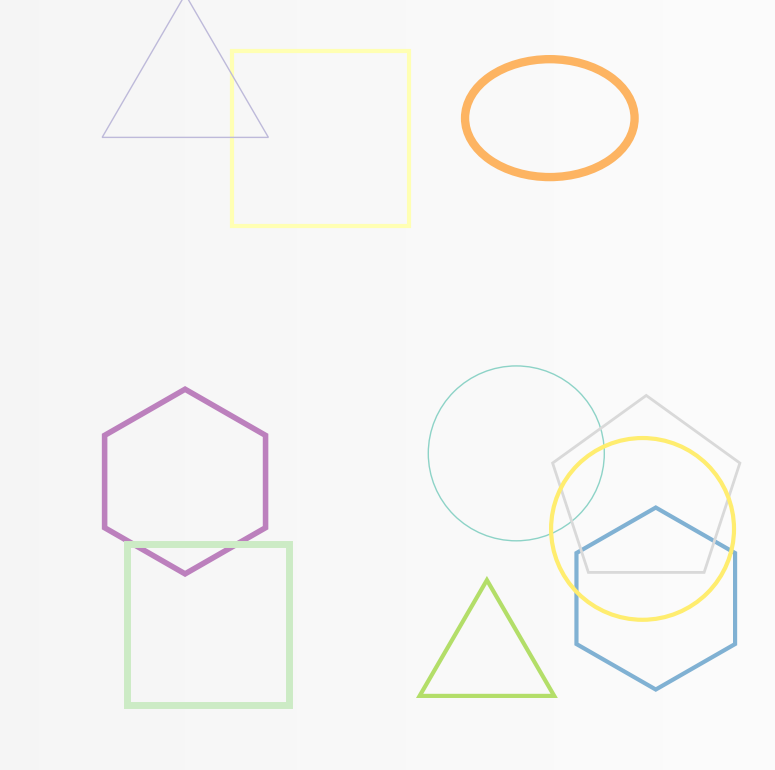[{"shape": "circle", "thickness": 0.5, "radius": 0.57, "center": [0.666, 0.411]}, {"shape": "square", "thickness": 1.5, "radius": 0.57, "center": [0.414, 0.82]}, {"shape": "triangle", "thickness": 0.5, "radius": 0.62, "center": [0.239, 0.883]}, {"shape": "hexagon", "thickness": 1.5, "radius": 0.59, "center": [0.846, 0.223]}, {"shape": "oval", "thickness": 3, "radius": 0.55, "center": [0.709, 0.847]}, {"shape": "triangle", "thickness": 1.5, "radius": 0.5, "center": [0.628, 0.146]}, {"shape": "pentagon", "thickness": 1, "radius": 0.64, "center": [0.834, 0.359]}, {"shape": "hexagon", "thickness": 2, "radius": 0.6, "center": [0.239, 0.375]}, {"shape": "square", "thickness": 2.5, "radius": 0.52, "center": [0.268, 0.189]}, {"shape": "circle", "thickness": 1.5, "radius": 0.59, "center": [0.829, 0.313]}]